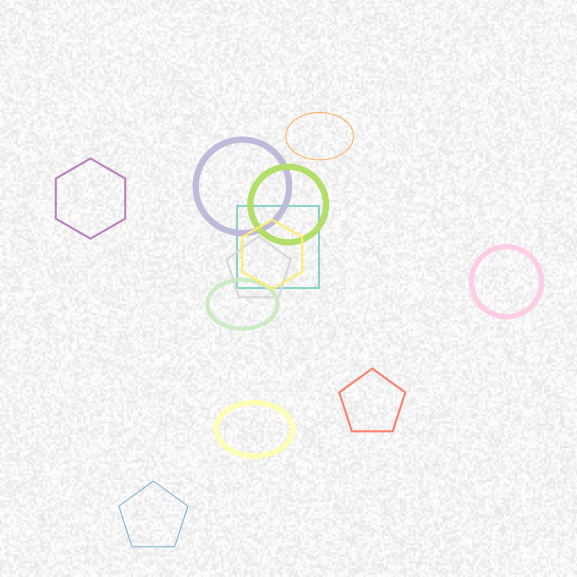[{"shape": "square", "thickness": 1, "radius": 0.36, "center": [0.481, 0.572]}, {"shape": "oval", "thickness": 2.5, "radius": 0.33, "center": [0.44, 0.256]}, {"shape": "circle", "thickness": 3, "radius": 0.4, "center": [0.42, 0.676]}, {"shape": "pentagon", "thickness": 1, "radius": 0.3, "center": [0.645, 0.301]}, {"shape": "pentagon", "thickness": 0.5, "radius": 0.31, "center": [0.266, 0.103]}, {"shape": "oval", "thickness": 0.5, "radius": 0.29, "center": [0.553, 0.763]}, {"shape": "circle", "thickness": 3, "radius": 0.33, "center": [0.499, 0.645]}, {"shape": "circle", "thickness": 2.5, "radius": 0.3, "center": [0.877, 0.511]}, {"shape": "pentagon", "thickness": 1, "radius": 0.29, "center": [0.448, 0.532]}, {"shape": "hexagon", "thickness": 1, "radius": 0.35, "center": [0.157, 0.655]}, {"shape": "oval", "thickness": 2, "radius": 0.3, "center": [0.42, 0.472]}, {"shape": "hexagon", "thickness": 1, "radius": 0.3, "center": [0.471, 0.559]}]